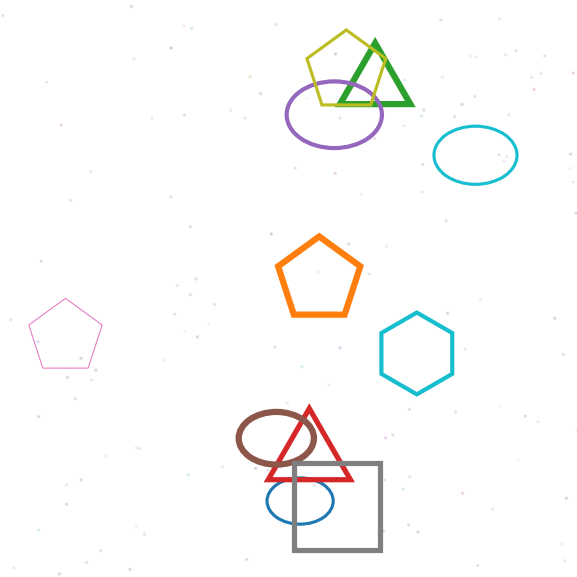[{"shape": "oval", "thickness": 1.5, "radius": 0.29, "center": [0.52, 0.132]}, {"shape": "pentagon", "thickness": 3, "radius": 0.37, "center": [0.553, 0.515]}, {"shape": "triangle", "thickness": 3, "radius": 0.35, "center": [0.65, 0.854]}, {"shape": "triangle", "thickness": 2.5, "radius": 0.41, "center": [0.536, 0.21]}, {"shape": "oval", "thickness": 2, "radius": 0.41, "center": [0.579, 0.8]}, {"shape": "oval", "thickness": 3, "radius": 0.33, "center": [0.478, 0.24]}, {"shape": "pentagon", "thickness": 0.5, "radius": 0.33, "center": [0.113, 0.416]}, {"shape": "square", "thickness": 2.5, "radius": 0.38, "center": [0.583, 0.122]}, {"shape": "pentagon", "thickness": 1.5, "radius": 0.36, "center": [0.6, 0.875]}, {"shape": "oval", "thickness": 1.5, "radius": 0.36, "center": [0.823, 0.73]}, {"shape": "hexagon", "thickness": 2, "radius": 0.35, "center": [0.722, 0.387]}]